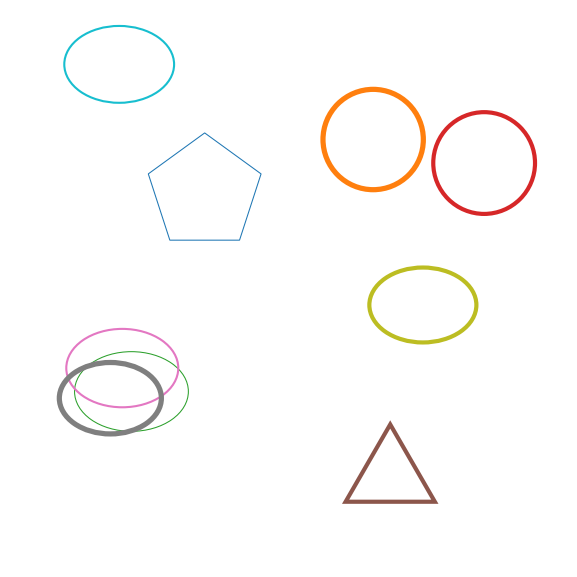[{"shape": "pentagon", "thickness": 0.5, "radius": 0.51, "center": [0.354, 0.666]}, {"shape": "circle", "thickness": 2.5, "radius": 0.43, "center": [0.646, 0.758]}, {"shape": "oval", "thickness": 0.5, "radius": 0.49, "center": [0.228, 0.321]}, {"shape": "circle", "thickness": 2, "radius": 0.44, "center": [0.838, 0.717]}, {"shape": "triangle", "thickness": 2, "radius": 0.45, "center": [0.676, 0.175]}, {"shape": "oval", "thickness": 1, "radius": 0.48, "center": [0.212, 0.362]}, {"shape": "oval", "thickness": 2.5, "radius": 0.44, "center": [0.191, 0.31]}, {"shape": "oval", "thickness": 2, "radius": 0.46, "center": [0.732, 0.471]}, {"shape": "oval", "thickness": 1, "radius": 0.48, "center": [0.206, 0.888]}]